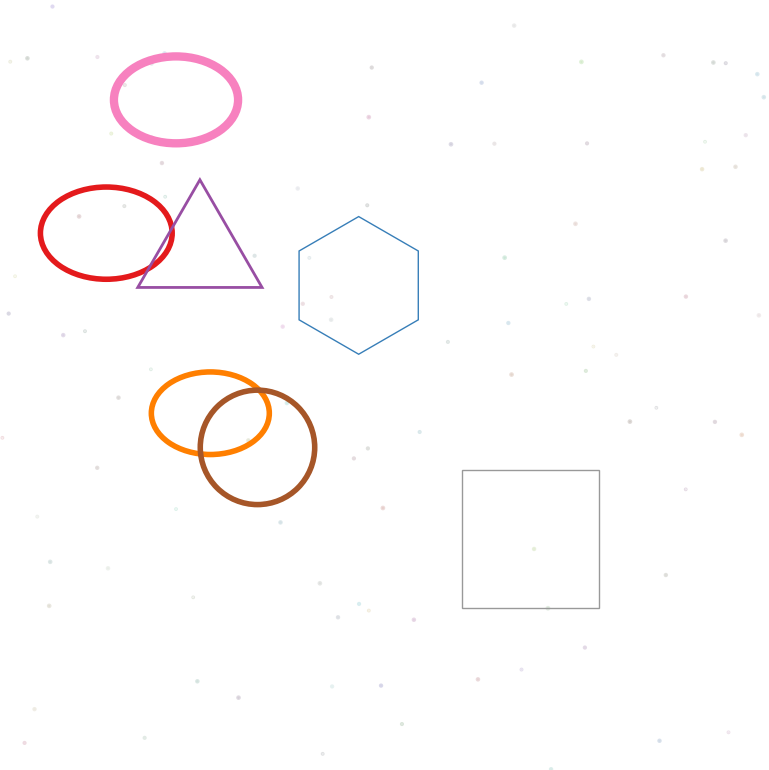[{"shape": "oval", "thickness": 2, "radius": 0.43, "center": [0.138, 0.697]}, {"shape": "hexagon", "thickness": 0.5, "radius": 0.45, "center": [0.466, 0.629]}, {"shape": "triangle", "thickness": 1, "radius": 0.47, "center": [0.26, 0.673]}, {"shape": "oval", "thickness": 2, "radius": 0.38, "center": [0.273, 0.463]}, {"shape": "circle", "thickness": 2, "radius": 0.37, "center": [0.334, 0.419]}, {"shape": "oval", "thickness": 3, "radius": 0.4, "center": [0.229, 0.87]}, {"shape": "square", "thickness": 0.5, "radius": 0.45, "center": [0.689, 0.3]}]